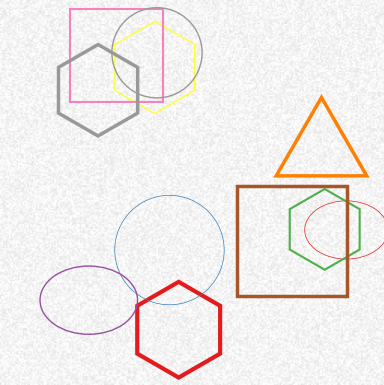[{"shape": "hexagon", "thickness": 3, "radius": 0.62, "center": [0.464, 0.144]}, {"shape": "oval", "thickness": 0.5, "radius": 0.54, "center": [0.9, 0.403]}, {"shape": "circle", "thickness": 0.5, "radius": 0.71, "center": [0.44, 0.351]}, {"shape": "hexagon", "thickness": 1.5, "radius": 0.52, "center": [0.843, 0.404]}, {"shape": "oval", "thickness": 1, "radius": 0.63, "center": [0.231, 0.22]}, {"shape": "triangle", "thickness": 2.5, "radius": 0.68, "center": [0.835, 0.611]}, {"shape": "hexagon", "thickness": 1, "radius": 0.6, "center": [0.402, 0.825]}, {"shape": "square", "thickness": 2.5, "radius": 0.71, "center": [0.758, 0.373]}, {"shape": "square", "thickness": 1.5, "radius": 0.61, "center": [0.303, 0.856]}, {"shape": "hexagon", "thickness": 2.5, "radius": 0.59, "center": [0.255, 0.766]}, {"shape": "circle", "thickness": 1, "radius": 0.59, "center": [0.408, 0.863]}]